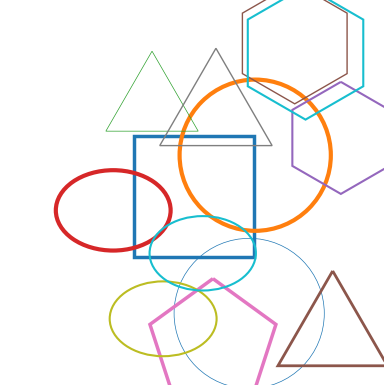[{"shape": "square", "thickness": 2.5, "radius": 0.78, "center": [0.504, 0.489]}, {"shape": "circle", "thickness": 0.5, "radius": 0.98, "center": [0.647, 0.186]}, {"shape": "circle", "thickness": 3, "radius": 0.98, "center": [0.663, 0.597]}, {"shape": "triangle", "thickness": 0.5, "radius": 0.69, "center": [0.395, 0.729]}, {"shape": "oval", "thickness": 3, "radius": 0.75, "center": [0.294, 0.454]}, {"shape": "hexagon", "thickness": 1.5, "radius": 0.73, "center": [0.885, 0.642]}, {"shape": "hexagon", "thickness": 1, "radius": 0.79, "center": [0.766, 0.887]}, {"shape": "triangle", "thickness": 2, "radius": 0.82, "center": [0.864, 0.132]}, {"shape": "pentagon", "thickness": 2.5, "radius": 0.86, "center": [0.553, 0.104]}, {"shape": "triangle", "thickness": 1, "radius": 0.84, "center": [0.561, 0.706]}, {"shape": "oval", "thickness": 1.5, "radius": 0.69, "center": [0.424, 0.172]}, {"shape": "oval", "thickness": 1.5, "radius": 0.69, "center": [0.527, 0.342]}, {"shape": "hexagon", "thickness": 1.5, "radius": 0.87, "center": [0.794, 0.863]}]